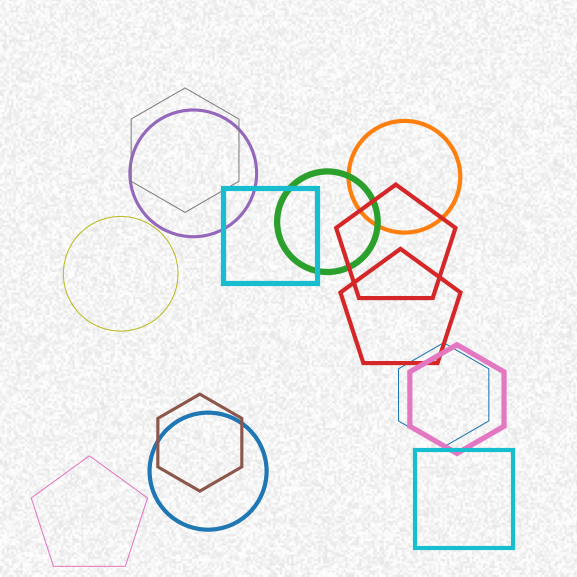[{"shape": "hexagon", "thickness": 0.5, "radius": 0.45, "center": [0.768, 0.315]}, {"shape": "circle", "thickness": 2, "radius": 0.51, "center": [0.36, 0.183]}, {"shape": "circle", "thickness": 2, "radius": 0.48, "center": [0.7, 0.693]}, {"shape": "circle", "thickness": 3, "radius": 0.44, "center": [0.567, 0.615]}, {"shape": "pentagon", "thickness": 2, "radius": 0.55, "center": [0.693, 0.459]}, {"shape": "pentagon", "thickness": 2, "radius": 0.54, "center": [0.685, 0.571]}, {"shape": "circle", "thickness": 1.5, "radius": 0.55, "center": [0.335, 0.699]}, {"shape": "hexagon", "thickness": 1.5, "radius": 0.42, "center": [0.346, 0.233]}, {"shape": "pentagon", "thickness": 0.5, "radius": 0.53, "center": [0.155, 0.104]}, {"shape": "hexagon", "thickness": 2.5, "radius": 0.47, "center": [0.791, 0.308]}, {"shape": "hexagon", "thickness": 0.5, "radius": 0.54, "center": [0.32, 0.739]}, {"shape": "circle", "thickness": 0.5, "radius": 0.5, "center": [0.209, 0.525]}, {"shape": "square", "thickness": 2, "radius": 0.42, "center": [0.803, 0.135]}, {"shape": "square", "thickness": 2.5, "radius": 0.41, "center": [0.468, 0.591]}]